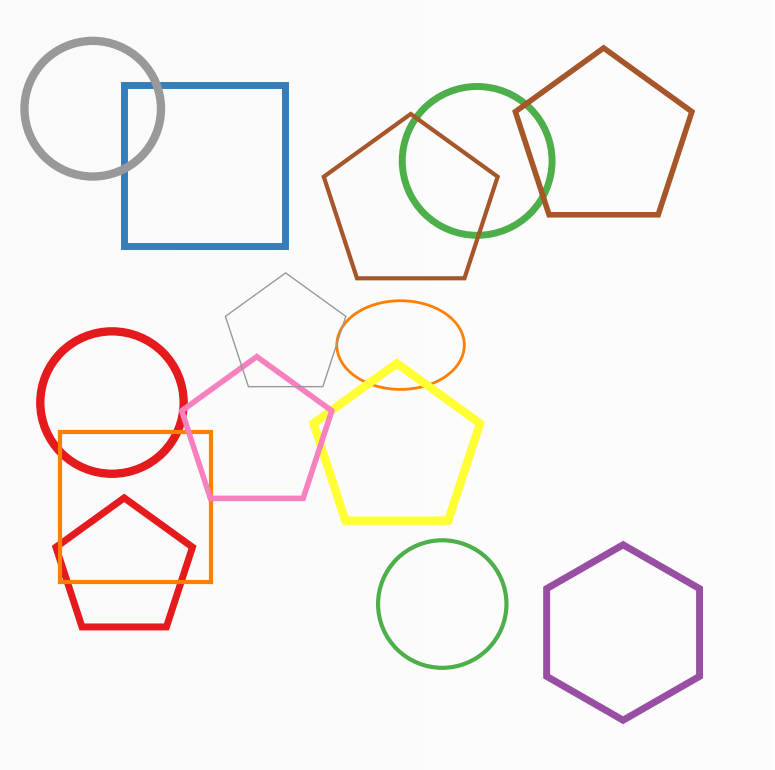[{"shape": "circle", "thickness": 3, "radius": 0.46, "center": [0.144, 0.477]}, {"shape": "pentagon", "thickness": 2.5, "radius": 0.46, "center": [0.16, 0.261]}, {"shape": "square", "thickness": 2.5, "radius": 0.52, "center": [0.264, 0.785]}, {"shape": "circle", "thickness": 1.5, "radius": 0.41, "center": [0.571, 0.216]}, {"shape": "circle", "thickness": 2.5, "radius": 0.48, "center": [0.616, 0.791]}, {"shape": "hexagon", "thickness": 2.5, "radius": 0.57, "center": [0.804, 0.179]}, {"shape": "oval", "thickness": 1, "radius": 0.41, "center": [0.517, 0.552]}, {"shape": "square", "thickness": 1.5, "radius": 0.49, "center": [0.174, 0.341]}, {"shape": "pentagon", "thickness": 3, "radius": 0.56, "center": [0.512, 0.415]}, {"shape": "pentagon", "thickness": 1.5, "radius": 0.59, "center": [0.53, 0.734]}, {"shape": "pentagon", "thickness": 2, "radius": 0.6, "center": [0.779, 0.818]}, {"shape": "pentagon", "thickness": 2, "radius": 0.51, "center": [0.331, 0.435]}, {"shape": "pentagon", "thickness": 0.5, "radius": 0.41, "center": [0.369, 0.564]}, {"shape": "circle", "thickness": 3, "radius": 0.44, "center": [0.12, 0.859]}]